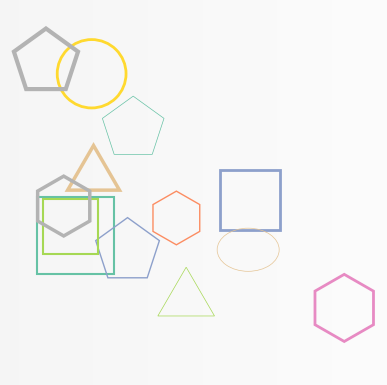[{"shape": "pentagon", "thickness": 0.5, "radius": 0.42, "center": [0.344, 0.667]}, {"shape": "square", "thickness": 1.5, "radius": 0.5, "center": [0.194, 0.389]}, {"shape": "hexagon", "thickness": 1, "radius": 0.35, "center": [0.455, 0.434]}, {"shape": "pentagon", "thickness": 1, "radius": 0.43, "center": [0.329, 0.348]}, {"shape": "square", "thickness": 2, "radius": 0.39, "center": [0.644, 0.481]}, {"shape": "hexagon", "thickness": 2, "radius": 0.44, "center": [0.888, 0.2]}, {"shape": "square", "thickness": 1.5, "radius": 0.36, "center": [0.182, 0.411]}, {"shape": "triangle", "thickness": 0.5, "radius": 0.42, "center": [0.48, 0.222]}, {"shape": "circle", "thickness": 2, "radius": 0.44, "center": [0.236, 0.808]}, {"shape": "triangle", "thickness": 2.5, "radius": 0.39, "center": [0.241, 0.545]}, {"shape": "oval", "thickness": 0.5, "radius": 0.4, "center": [0.64, 0.351]}, {"shape": "hexagon", "thickness": 2.5, "radius": 0.39, "center": [0.164, 0.465]}, {"shape": "pentagon", "thickness": 3, "radius": 0.43, "center": [0.119, 0.839]}]